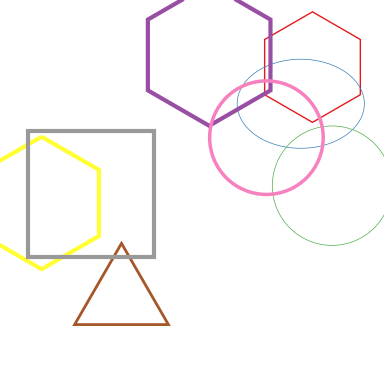[{"shape": "hexagon", "thickness": 1, "radius": 0.72, "center": [0.812, 0.826]}, {"shape": "oval", "thickness": 0.5, "radius": 0.83, "center": [0.781, 0.73]}, {"shape": "circle", "thickness": 0.5, "radius": 0.78, "center": [0.862, 0.518]}, {"shape": "hexagon", "thickness": 3, "radius": 0.92, "center": [0.543, 0.857]}, {"shape": "hexagon", "thickness": 3, "radius": 0.86, "center": [0.108, 0.473]}, {"shape": "triangle", "thickness": 2, "radius": 0.7, "center": [0.316, 0.227]}, {"shape": "circle", "thickness": 2.5, "radius": 0.74, "center": [0.692, 0.642]}, {"shape": "square", "thickness": 3, "radius": 0.82, "center": [0.237, 0.497]}]